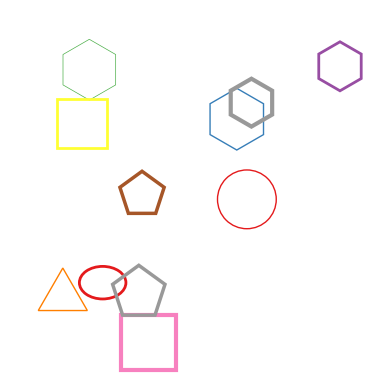[{"shape": "circle", "thickness": 1, "radius": 0.38, "center": [0.641, 0.482]}, {"shape": "oval", "thickness": 2, "radius": 0.3, "center": [0.267, 0.266]}, {"shape": "hexagon", "thickness": 1, "radius": 0.4, "center": [0.615, 0.69]}, {"shape": "hexagon", "thickness": 0.5, "radius": 0.39, "center": [0.232, 0.819]}, {"shape": "hexagon", "thickness": 2, "radius": 0.32, "center": [0.883, 0.828]}, {"shape": "triangle", "thickness": 1, "radius": 0.37, "center": [0.163, 0.23]}, {"shape": "square", "thickness": 2, "radius": 0.32, "center": [0.212, 0.679]}, {"shape": "pentagon", "thickness": 2.5, "radius": 0.3, "center": [0.369, 0.495]}, {"shape": "square", "thickness": 3, "radius": 0.36, "center": [0.386, 0.111]}, {"shape": "pentagon", "thickness": 2.5, "radius": 0.36, "center": [0.361, 0.239]}, {"shape": "hexagon", "thickness": 3, "radius": 0.31, "center": [0.653, 0.733]}]